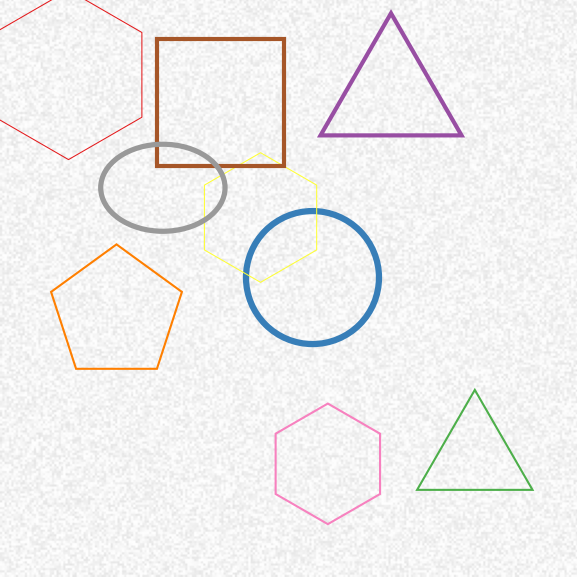[{"shape": "hexagon", "thickness": 0.5, "radius": 0.73, "center": [0.119, 0.87]}, {"shape": "circle", "thickness": 3, "radius": 0.58, "center": [0.541, 0.519]}, {"shape": "triangle", "thickness": 1, "radius": 0.58, "center": [0.822, 0.209]}, {"shape": "triangle", "thickness": 2, "radius": 0.7, "center": [0.677, 0.835]}, {"shape": "pentagon", "thickness": 1, "radius": 0.6, "center": [0.202, 0.457]}, {"shape": "hexagon", "thickness": 0.5, "radius": 0.56, "center": [0.451, 0.622]}, {"shape": "square", "thickness": 2, "radius": 0.55, "center": [0.382, 0.822]}, {"shape": "hexagon", "thickness": 1, "radius": 0.52, "center": [0.568, 0.196]}, {"shape": "oval", "thickness": 2.5, "radius": 0.54, "center": [0.282, 0.674]}]